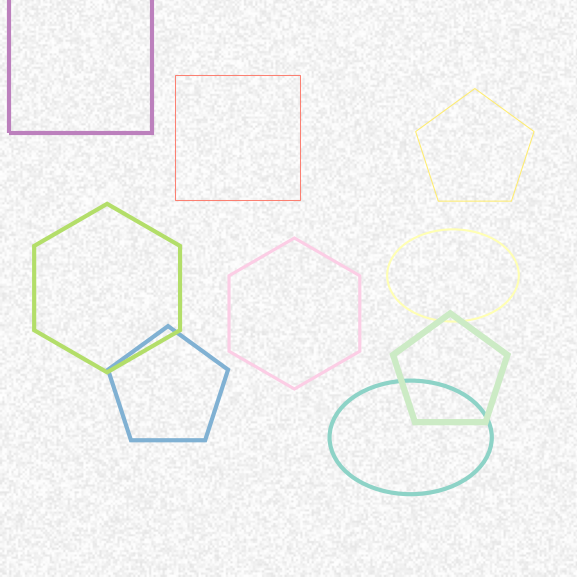[{"shape": "oval", "thickness": 2, "radius": 0.7, "center": [0.711, 0.242]}, {"shape": "oval", "thickness": 1, "radius": 0.57, "center": [0.784, 0.522]}, {"shape": "square", "thickness": 0.5, "radius": 0.54, "center": [0.411, 0.761]}, {"shape": "pentagon", "thickness": 2, "radius": 0.55, "center": [0.291, 0.325]}, {"shape": "hexagon", "thickness": 2, "radius": 0.73, "center": [0.185, 0.5]}, {"shape": "hexagon", "thickness": 1.5, "radius": 0.65, "center": [0.51, 0.456]}, {"shape": "square", "thickness": 2, "radius": 0.62, "center": [0.14, 0.893]}, {"shape": "pentagon", "thickness": 3, "radius": 0.52, "center": [0.78, 0.352]}, {"shape": "pentagon", "thickness": 0.5, "radius": 0.54, "center": [0.822, 0.738]}]